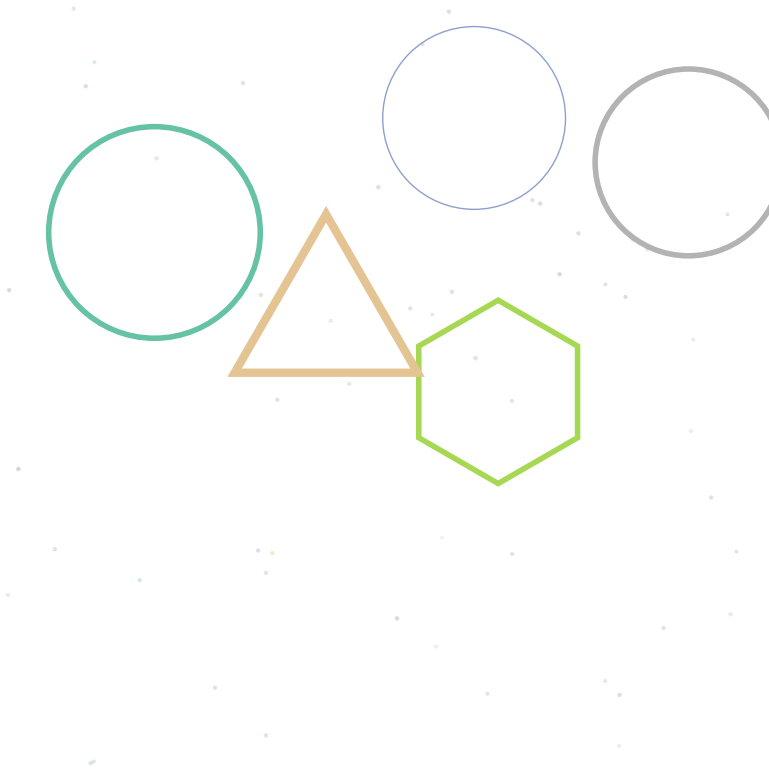[{"shape": "circle", "thickness": 2, "radius": 0.69, "center": [0.201, 0.698]}, {"shape": "circle", "thickness": 0.5, "radius": 0.59, "center": [0.616, 0.847]}, {"shape": "hexagon", "thickness": 2, "radius": 0.6, "center": [0.647, 0.491]}, {"shape": "triangle", "thickness": 3, "radius": 0.69, "center": [0.423, 0.585]}, {"shape": "circle", "thickness": 2, "radius": 0.61, "center": [0.894, 0.789]}]